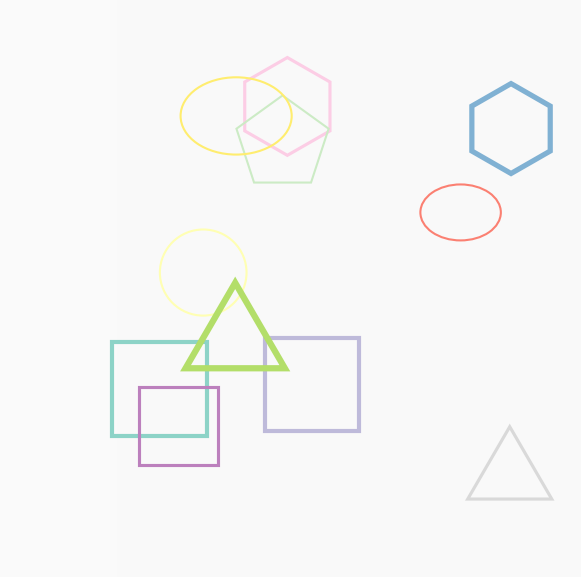[{"shape": "square", "thickness": 2, "radius": 0.41, "center": [0.275, 0.325]}, {"shape": "circle", "thickness": 1, "radius": 0.37, "center": [0.35, 0.527]}, {"shape": "square", "thickness": 2, "radius": 0.4, "center": [0.537, 0.333]}, {"shape": "oval", "thickness": 1, "radius": 0.35, "center": [0.792, 0.631]}, {"shape": "hexagon", "thickness": 2.5, "radius": 0.39, "center": [0.879, 0.777]}, {"shape": "triangle", "thickness": 3, "radius": 0.49, "center": [0.405, 0.411]}, {"shape": "hexagon", "thickness": 1.5, "radius": 0.42, "center": [0.494, 0.815]}, {"shape": "triangle", "thickness": 1.5, "radius": 0.42, "center": [0.877, 0.177]}, {"shape": "square", "thickness": 1.5, "radius": 0.34, "center": [0.307, 0.261]}, {"shape": "pentagon", "thickness": 1, "radius": 0.42, "center": [0.486, 0.75]}, {"shape": "oval", "thickness": 1, "radius": 0.48, "center": [0.406, 0.798]}]